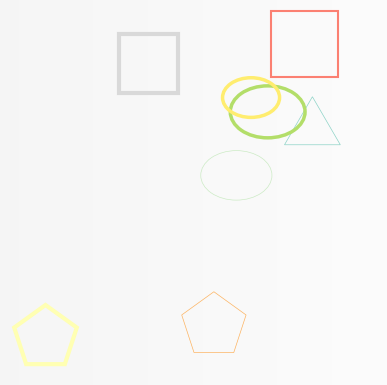[{"shape": "triangle", "thickness": 0.5, "radius": 0.42, "center": [0.806, 0.666]}, {"shape": "pentagon", "thickness": 3, "radius": 0.42, "center": [0.117, 0.123]}, {"shape": "square", "thickness": 1.5, "radius": 0.43, "center": [0.786, 0.886]}, {"shape": "pentagon", "thickness": 0.5, "radius": 0.44, "center": [0.552, 0.155]}, {"shape": "oval", "thickness": 2.5, "radius": 0.48, "center": [0.691, 0.709]}, {"shape": "square", "thickness": 3, "radius": 0.39, "center": [0.383, 0.835]}, {"shape": "oval", "thickness": 0.5, "radius": 0.46, "center": [0.61, 0.545]}, {"shape": "oval", "thickness": 2.5, "radius": 0.37, "center": [0.648, 0.747]}]